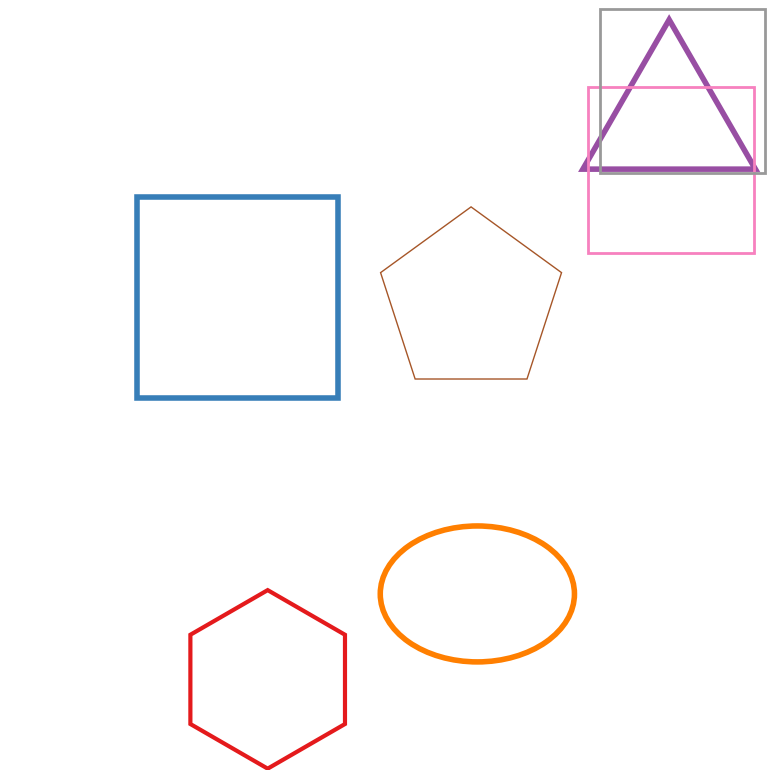[{"shape": "hexagon", "thickness": 1.5, "radius": 0.58, "center": [0.348, 0.118]}, {"shape": "square", "thickness": 2, "radius": 0.65, "center": [0.309, 0.614]}, {"shape": "triangle", "thickness": 2, "radius": 0.65, "center": [0.869, 0.845]}, {"shape": "oval", "thickness": 2, "radius": 0.63, "center": [0.62, 0.229]}, {"shape": "pentagon", "thickness": 0.5, "radius": 0.62, "center": [0.612, 0.608]}, {"shape": "square", "thickness": 1, "radius": 0.54, "center": [0.871, 0.779]}, {"shape": "square", "thickness": 1, "radius": 0.53, "center": [0.886, 0.881]}]